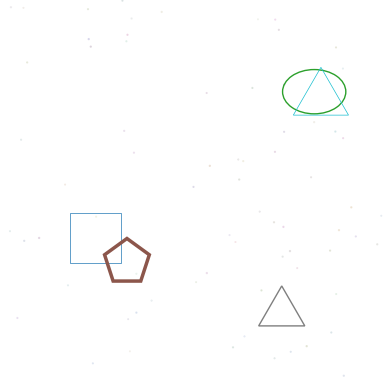[{"shape": "square", "thickness": 0.5, "radius": 0.33, "center": [0.248, 0.382]}, {"shape": "oval", "thickness": 1, "radius": 0.41, "center": [0.816, 0.762]}, {"shape": "pentagon", "thickness": 2.5, "radius": 0.31, "center": [0.33, 0.319]}, {"shape": "triangle", "thickness": 1, "radius": 0.35, "center": [0.732, 0.188]}, {"shape": "triangle", "thickness": 0.5, "radius": 0.41, "center": [0.834, 0.742]}]